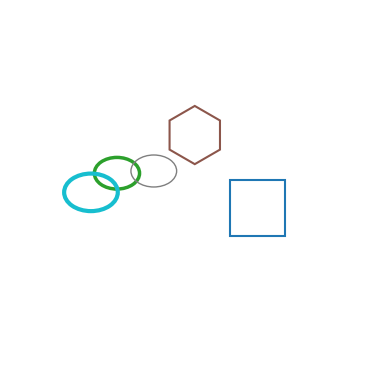[{"shape": "square", "thickness": 1.5, "radius": 0.36, "center": [0.669, 0.459]}, {"shape": "oval", "thickness": 2.5, "radius": 0.29, "center": [0.304, 0.55]}, {"shape": "hexagon", "thickness": 1.5, "radius": 0.38, "center": [0.506, 0.649]}, {"shape": "oval", "thickness": 1, "radius": 0.3, "center": [0.399, 0.556]}, {"shape": "oval", "thickness": 3, "radius": 0.35, "center": [0.236, 0.5]}]